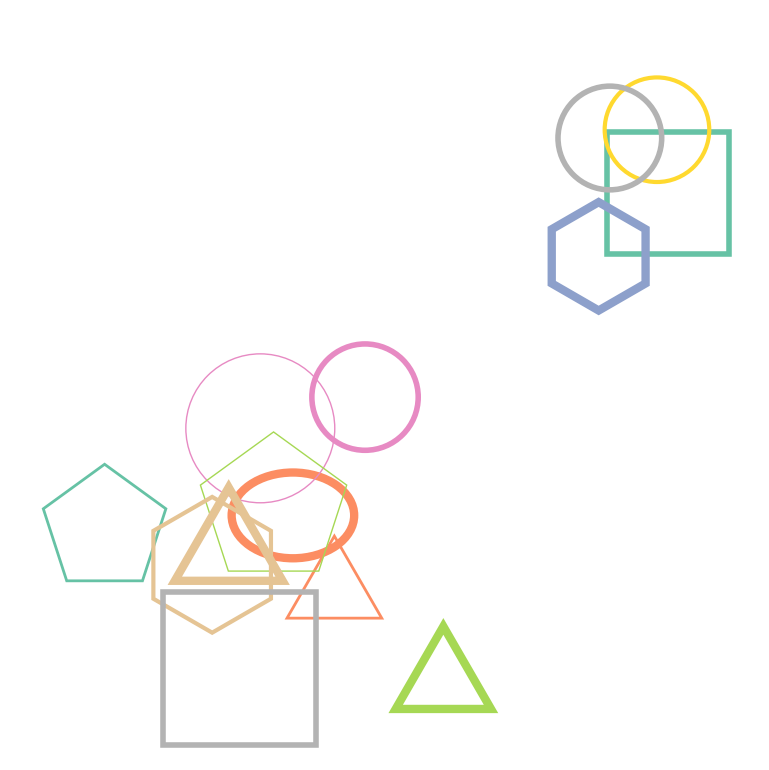[{"shape": "square", "thickness": 2, "radius": 0.4, "center": [0.867, 0.749]}, {"shape": "pentagon", "thickness": 1, "radius": 0.42, "center": [0.136, 0.313]}, {"shape": "oval", "thickness": 3, "radius": 0.4, "center": [0.38, 0.331]}, {"shape": "triangle", "thickness": 1, "radius": 0.36, "center": [0.434, 0.233]}, {"shape": "hexagon", "thickness": 3, "radius": 0.35, "center": [0.777, 0.667]}, {"shape": "circle", "thickness": 2, "radius": 0.35, "center": [0.474, 0.484]}, {"shape": "circle", "thickness": 0.5, "radius": 0.48, "center": [0.338, 0.444]}, {"shape": "triangle", "thickness": 3, "radius": 0.36, "center": [0.576, 0.115]}, {"shape": "pentagon", "thickness": 0.5, "radius": 0.5, "center": [0.355, 0.339]}, {"shape": "circle", "thickness": 1.5, "radius": 0.34, "center": [0.853, 0.832]}, {"shape": "hexagon", "thickness": 1.5, "radius": 0.44, "center": [0.276, 0.267]}, {"shape": "triangle", "thickness": 3, "radius": 0.4, "center": [0.297, 0.286]}, {"shape": "square", "thickness": 2, "radius": 0.5, "center": [0.311, 0.132]}, {"shape": "circle", "thickness": 2, "radius": 0.34, "center": [0.792, 0.821]}]